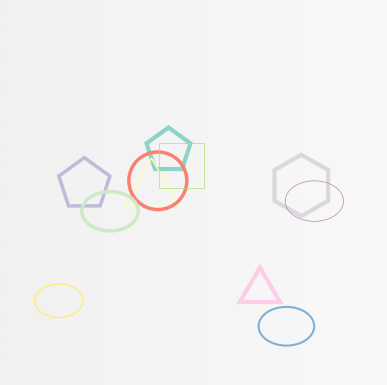[{"shape": "pentagon", "thickness": 3, "radius": 0.3, "center": [0.435, 0.609]}, {"shape": "triangle", "thickness": 1, "radius": 0.41, "center": [0.391, 0.507]}, {"shape": "pentagon", "thickness": 2.5, "radius": 0.35, "center": [0.218, 0.521]}, {"shape": "circle", "thickness": 2.5, "radius": 0.37, "center": [0.407, 0.53]}, {"shape": "oval", "thickness": 1.5, "radius": 0.36, "center": [0.739, 0.153]}, {"shape": "square", "thickness": 0.5, "radius": 0.29, "center": [0.468, 0.571]}, {"shape": "triangle", "thickness": 3, "radius": 0.3, "center": [0.671, 0.245]}, {"shape": "hexagon", "thickness": 3, "radius": 0.4, "center": [0.778, 0.518]}, {"shape": "oval", "thickness": 0.5, "radius": 0.38, "center": [0.811, 0.478]}, {"shape": "oval", "thickness": 2.5, "radius": 0.36, "center": [0.284, 0.451]}, {"shape": "oval", "thickness": 1, "radius": 0.31, "center": [0.152, 0.219]}]